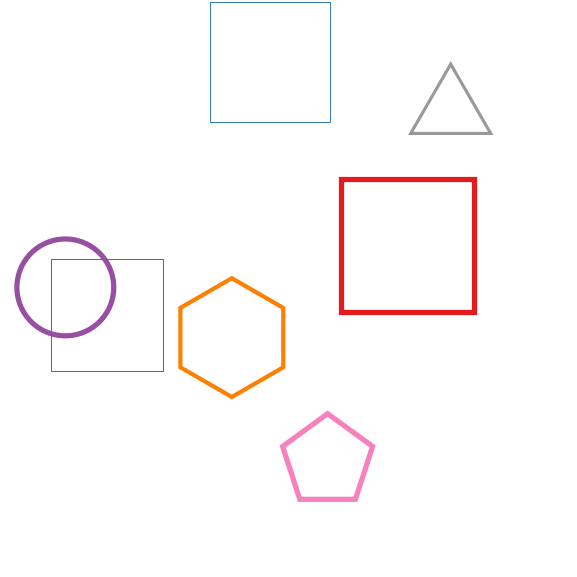[{"shape": "square", "thickness": 2.5, "radius": 0.58, "center": [0.705, 0.575]}, {"shape": "square", "thickness": 0.5, "radius": 0.52, "center": [0.467, 0.892]}, {"shape": "circle", "thickness": 2.5, "radius": 0.42, "center": [0.113, 0.501]}, {"shape": "hexagon", "thickness": 2, "radius": 0.51, "center": [0.401, 0.415]}, {"shape": "square", "thickness": 0.5, "radius": 0.49, "center": [0.186, 0.453]}, {"shape": "pentagon", "thickness": 2.5, "radius": 0.41, "center": [0.567, 0.201]}, {"shape": "triangle", "thickness": 1.5, "radius": 0.4, "center": [0.78, 0.808]}]